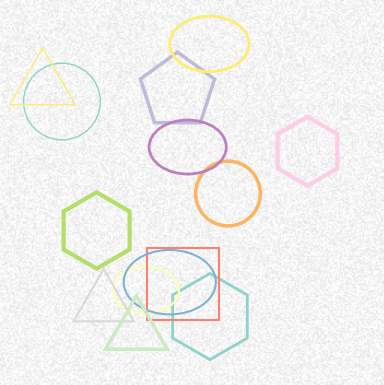[{"shape": "hexagon", "thickness": 2, "radius": 0.56, "center": [0.545, 0.178]}, {"shape": "circle", "thickness": 1, "radius": 0.5, "center": [0.161, 0.736]}, {"shape": "oval", "thickness": 1.5, "radius": 0.43, "center": [0.379, 0.247]}, {"shape": "pentagon", "thickness": 2.5, "radius": 0.51, "center": [0.461, 0.763]}, {"shape": "square", "thickness": 1.5, "radius": 0.47, "center": [0.476, 0.262]}, {"shape": "oval", "thickness": 1.5, "radius": 0.6, "center": [0.441, 0.267]}, {"shape": "circle", "thickness": 2.5, "radius": 0.42, "center": [0.592, 0.497]}, {"shape": "hexagon", "thickness": 3, "radius": 0.49, "center": [0.251, 0.401]}, {"shape": "hexagon", "thickness": 3, "radius": 0.45, "center": [0.799, 0.607]}, {"shape": "triangle", "thickness": 1.5, "radius": 0.45, "center": [0.269, 0.211]}, {"shape": "oval", "thickness": 2, "radius": 0.5, "center": [0.487, 0.618]}, {"shape": "triangle", "thickness": 2.5, "radius": 0.46, "center": [0.354, 0.139]}, {"shape": "triangle", "thickness": 1, "radius": 0.49, "center": [0.111, 0.777]}, {"shape": "oval", "thickness": 2, "radius": 0.51, "center": [0.544, 0.886]}]